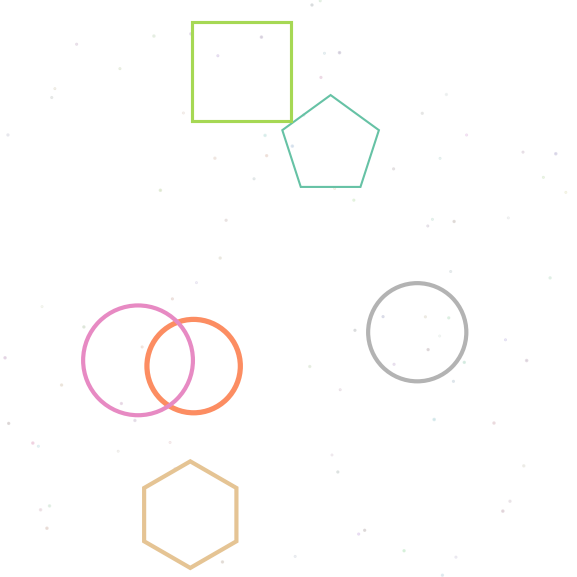[{"shape": "pentagon", "thickness": 1, "radius": 0.44, "center": [0.572, 0.747]}, {"shape": "circle", "thickness": 2.5, "radius": 0.4, "center": [0.335, 0.365]}, {"shape": "circle", "thickness": 2, "radius": 0.48, "center": [0.239, 0.375]}, {"shape": "square", "thickness": 1.5, "radius": 0.43, "center": [0.418, 0.875]}, {"shape": "hexagon", "thickness": 2, "radius": 0.46, "center": [0.329, 0.108]}, {"shape": "circle", "thickness": 2, "radius": 0.43, "center": [0.722, 0.424]}]